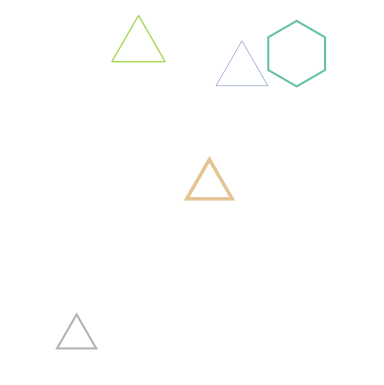[{"shape": "hexagon", "thickness": 1.5, "radius": 0.43, "center": [0.771, 0.861]}, {"shape": "triangle", "thickness": 0.5, "radius": 0.39, "center": [0.628, 0.816]}, {"shape": "triangle", "thickness": 1, "radius": 0.4, "center": [0.36, 0.88]}, {"shape": "triangle", "thickness": 2.5, "radius": 0.34, "center": [0.544, 0.518]}, {"shape": "triangle", "thickness": 1.5, "radius": 0.29, "center": [0.199, 0.124]}]